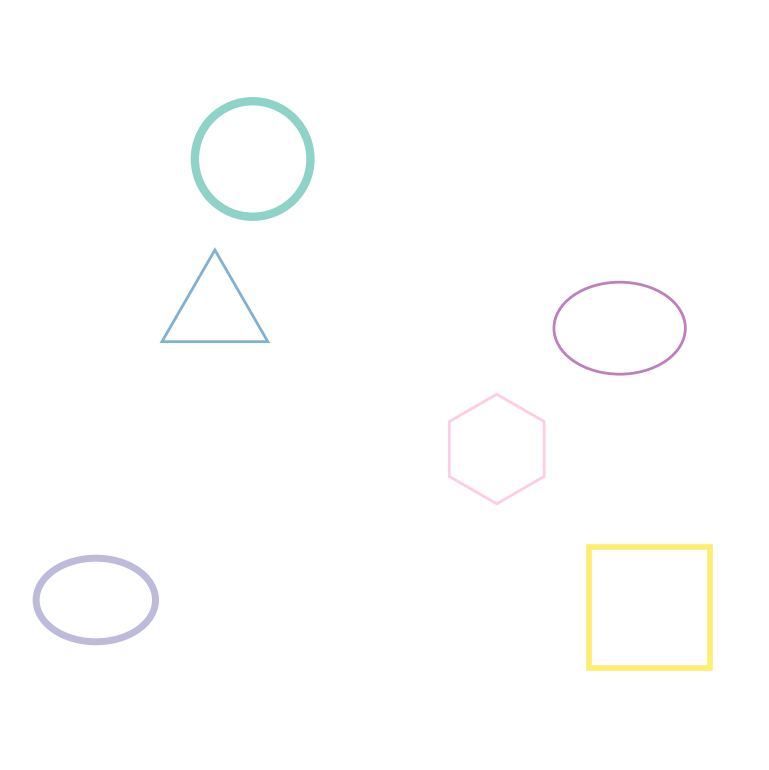[{"shape": "circle", "thickness": 3, "radius": 0.38, "center": [0.328, 0.794]}, {"shape": "oval", "thickness": 2.5, "radius": 0.39, "center": [0.124, 0.221]}, {"shape": "triangle", "thickness": 1, "radius": 0.4, "center": [0.279, 0.596]}, {"shape": "hexagon", "thickness": 1, "radius": 0.36, "center": [0.645, 0.417]}, {"shape": "oval", "thickness": 1, "radius": 0.43, "center": [0.805, 0.574]}, {"shape": "square", "thickness": 2, "radius": 0.39, "center": [0.844, 0.211]}]